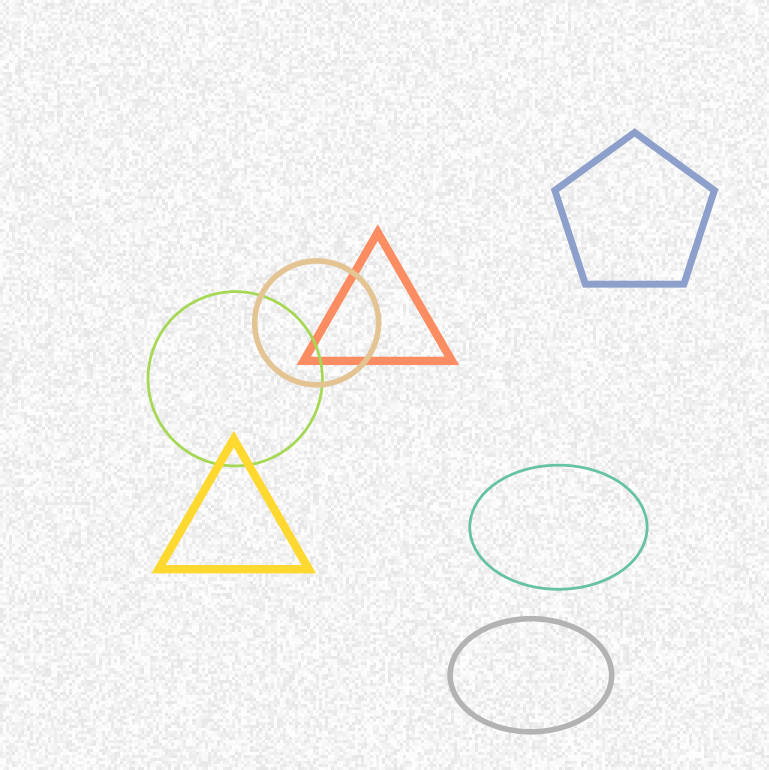[{"shape": "oval", "thickness": 1, "radius": 0.58, "center": [0.725, 0.315]}, {"shape": "triangle", "thickness": 3, "radius": 0.56, "center": [0.491, 0.587]}, {"shape": "pentagon", "thickness": 2.5, "radius": 0.54, "center": [0.824, 0.719]}, {"shape": "circle", "thickness": 1, "radius": 0.57, "center": [0.305, 0.508]}, {"shape": "triangle", "thickness": 3, "radius": 0.56, "center": [0.304, 0.317]}, {"shape": "circle", "thickness": 2, "radius": 0.4, "center": [0.411, 0.581]}, {"shape": "oval", "thickness": 2, "radius": 0.52, "center": [0.689, 0.123]}]